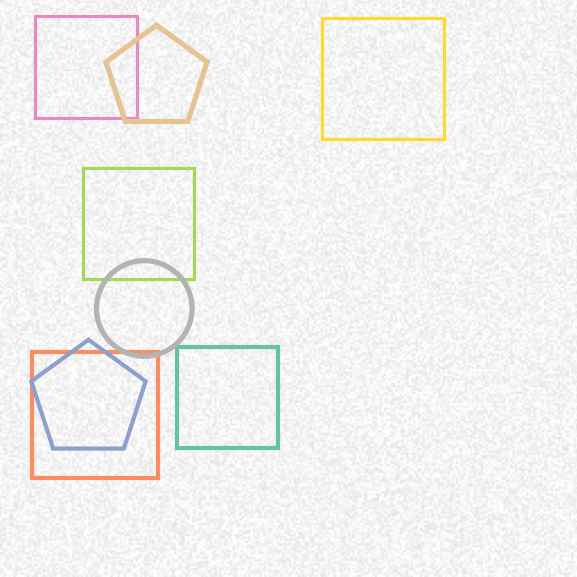[{"shape": "square", "thickness": 2, "radius": 0.44, "center": [0.393, 0.311]}, {"shape": "square", "thickness": 2, "radius": 0.55, "center": [0.164, 0.281]}, {"shape": "pentagon", "thickness": 2, "radius": 0.52, "center": [0.153, 0.307]}, {"shape": "square", "thickness": 1.5, "radius": 0.44, "center": [0.149, 0.883]}, {"shape": "square", "thickness": 1.5, "radius": 0.48, "center": [0.24, 0.612]}, {"shape": "square", "thickness": 1.5, "radius": 0.53, "center": [0.663, 0.863]}, {"shape": "pentagon", "thickness": 2.5, "radius": 0.46, "center": [0.271, 0.863]}, {"shape": "circle", "thickness": 2.5, "radius": 0.41, "center": [0.25, 0.465]}]